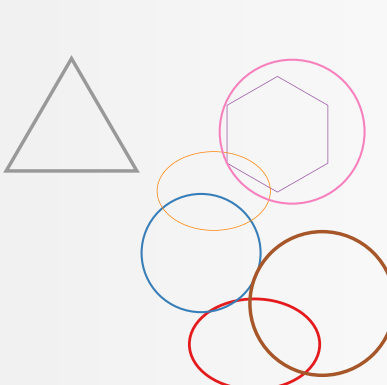[{"shape": "oval", "thickness": 2, "radius": 0.84, "center": [0.657, 0.106]}, {"shape": "circle", "thickness": 1.5, "radius": 0.77, "center": [0.519, 0.343]}, {"shape": "hexagon", "thickness": 0.5, "radius": 0.75, "center": [0.716, 0.651]}, {"shape": "oval", "thickness": 0.5, "radius": 0.73, "center": [0.552, 0.504]}, {"shape": "circle", "thickness": 2.5, "radius": 0.93, "center": [0.832, 0.212]}, {"shape": "circle", "thickness": 1.5, "radius": 0.93, "center": [0.754, 0.658]}, {"shape": "triangle", "thickness": 2.5, "radius": 0.97, "center": [0.185, 0.653]}]